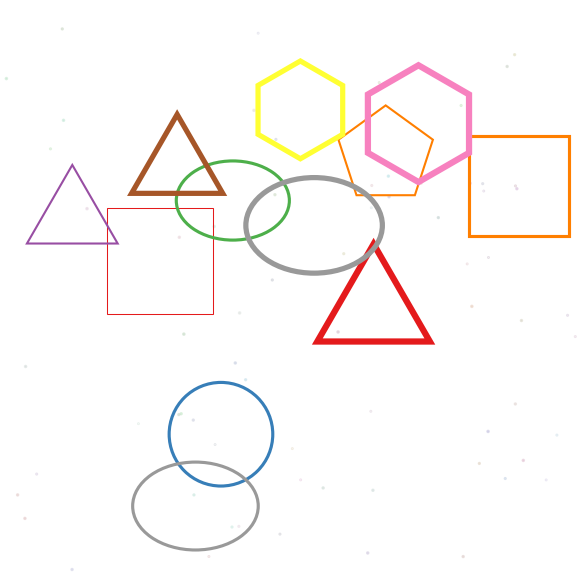[{"shape": "square", "thickness": 0.5, "radius": 0.46, "center": [0.277, 0.547]}, {"shape": "triangle", "thickness": 3, "radius": 0.56, "center": [0.647, 0.464]}, {"shape": "circle", "thickness": 1.5, "radius": 0.45, "center": [0.383, 0.247]}, {"shape": "oval", "thickness": 1.5, "radius": 0.49, "center": [0.403, 0.652]}, {"shape": "triangle", "thickness": 1, "radius": 0.45, "center": [0.125, 0.623]}, {"shape": "square", "thickness": 1.5, "radius": 0.43, "center": [0.899, 0.676]}, {"shape": "pentagon", "thickness": 1, "radius": 0.43, "center": [0.668, 0.731]}, {"shape": "hexagon", "thickness": 2.5, "radius": 0.42, "center": [0.52, 0.809]}, {"shape": "triangle", "thickness": 2.5, "radius": 0.46, "center": [0.307, 0.71]}, {"shape": "hexagon", "thickness": 3, "radius": 0.51, "center": [0.725, 0.785]}, {"shape": "oval", "thickness": 1.5, "radius": 0.54, "center": [0.338, 0.123]}, {"shape": "oval", "thickness": 2.5, "radius": 0.59, "center": [0.544, 0.609]}]